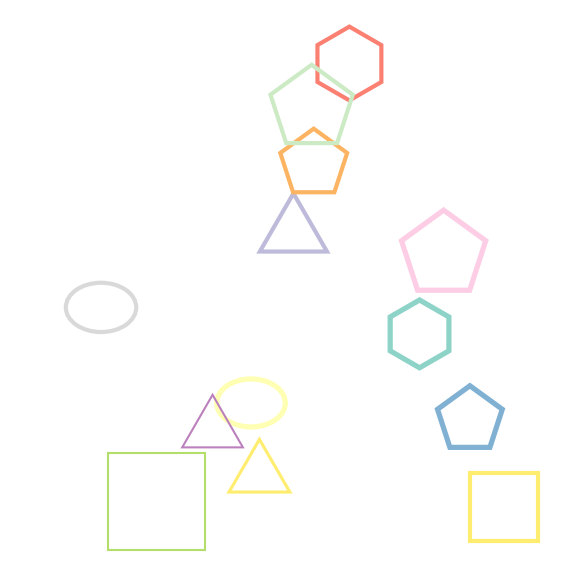[{"shape": "hexagon", "thickness": 2.5, "radius": 0.29, "center": [0.726, 0.421]}, {"shape": "oval", "thickness": 2.5, "radius": 0.3, "center": [0.435, 0.301]}, {"shape": "triangle", "thickness": 2, "radius": 0.34, "center": [0.508, 0.597]}, {"shape": "hexagon", "thickness": 2, "radius": 0.32, "center": [0.605, 0.889]}, {"shape": "pentagon", "thickness": 2.5, "radius": 0.29, "center": [0.814, 0.272]}, {"shape": "pentagon", "thickness": 2, "radius": 0.3, "center": [0.543, 0.715]}, {"shape": "square", "thickness": 1, "radius": 0.42, "center": [0.271, 0.131]}, {"shape": "pentagon", "thickness": 2.5, "radius": 0.38, "center": [0.768, 0.559]}, {"shape": "oval", "thickness": 2, "radius": 0.3, "center": [0.175, 0.467]}, {"shape": "triangle", "thickness": 1, "radius": 0.3, "center": [0.368, 0.255]}, {"shape": "pentagon", "thickness": 2, "radius": 0.37, "center": [0.54, 0.812]}, {"shape": "square", "thickness": 2, "radius": 0.29, "center": [0.873, 0.121]}, {"shape": "triangle", "thickness": 1.5, "radius": 0.3, "center": [0.449, 0.178]}]